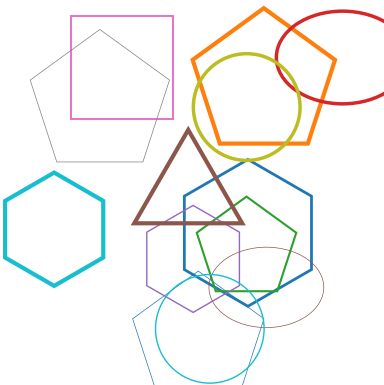[{"shape": "pentagon", "thickness": 0.5, "radius": 0.9, "center": [0.515, 0.117]}, {"shape": "hexagon", "thickness": 2, "radius": 0.95, "center": [0.644, 0.395]}, {"shape": "pentagon", "thickness": 3, "radius": 0.97, "center": [0.685, 0.784]}, {"shape": "pentagon", "thickness": 1.5, "radius": 0.68, "center": [0.64, 0.353]}, {"shape": "oval", "thickness": 2.5, "radius": 0.86, "center": [0.89, 0.851]}, {"shape": "hexagon", "thickness": 1, "radius": 0.69, "center": [0.502, 0.328]}, {"shape": "oval", "thickness": 0.5, "radius": 0.75, "center": [0.692, 0.254]}, {"shape": "triangle", "thickness": 3, "radius": 0.81, "center": [0.489, 0.501]}, {"shape": "square", "thickness": 1.5, "radius": 0.67, "center": [0.317, 0.825]}, {"shape": "pentagon", "thickness": 0.5, "radius": 0.95, "center": [0.259, 0.733]}, {"shape": "circle", "thickness": 2.5, "radius": 0.69, "center": [0.641, 0.722]}, {"shape": "circle", "thickness": 1, "radius": 0.71, "center": [0.545, 0.146]}, {"shape": "hexagon", "thickness": 3, "radius": 0.74, "center": [0.141, 0.405]}]